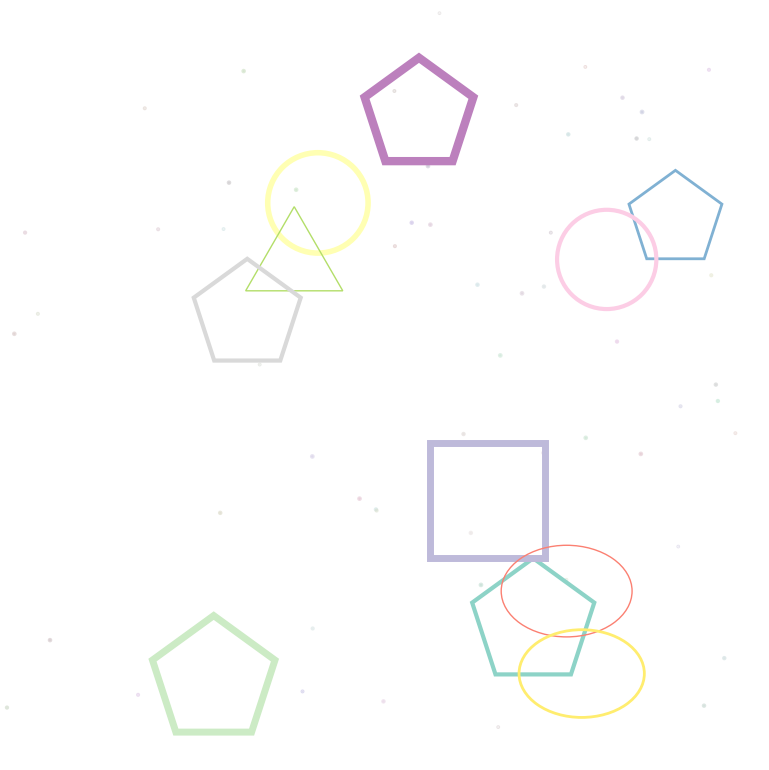[{"shape": "pentagon", "thickness": 1.5, "radius": 0.42, "center": [0.692, 0.192]}, {"shape": "circle", "thickness": 2, "radius": 0.33, "center": [0.413, 0.736]}, {"shape": "square", "thickness": 2.5, "radius": 0.38, "center": [0.633, 0.35]}, {"shape": "oval", "thickness": 0.5, "radius": 0.42, "center": [0.736, 0.232]}, {"shape": "pentagon", "thickness": 1, "radius": 0.32, "center": [0.877, 0.715]}, {"shape": "triangle", "thickness": 0.5, "radius": 0.36, "center": [0.382, 0.659]}, {"shape": "circle", "thickness": 1.5, "radius": 0.32, "center": [0.788, 0.663]}, {"shape": "pentagon", "thickness": 1.5, "radius": 0.37, "center": [0.321, 0.591]}, {"shape": "pentagon", "thickness": 3, "radius": 0.37, "center": [0.544, 0.851]}, {"shape": "pentagon", "thickness": 2.5, "radius": 0.42, "center": [0.278, 0.117]}, {"shape": "oval", "thickness": 1, "radius": 0.41, "center": [0.755, 0.125]}]